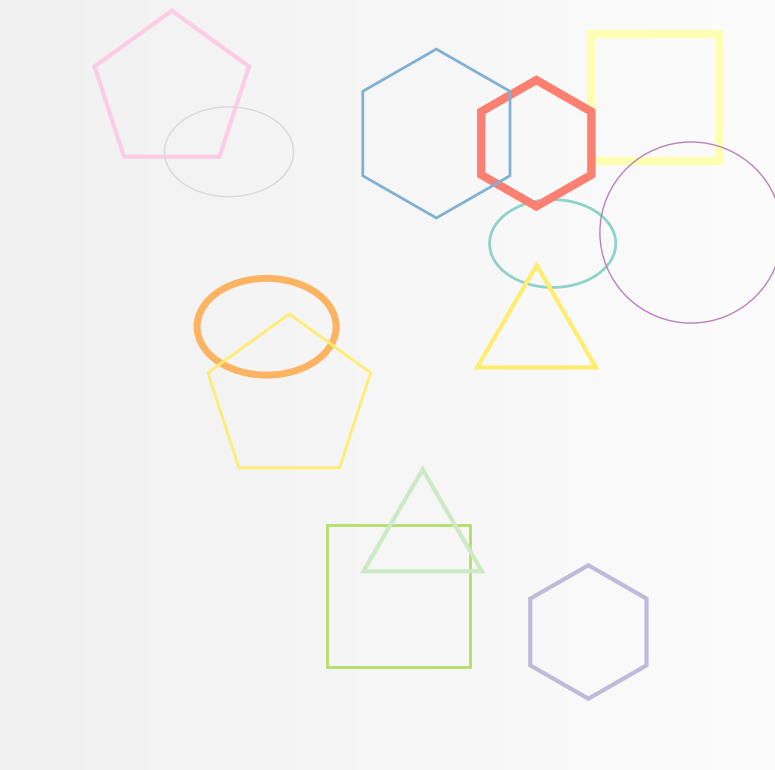[{"shape": "oval", "thickness": 1, "radius": 0.41, "center": [0.713, 0.684]}, {"shape": "square", "thickness": 3, "radius": 0.41, "center": [0.845, 0.873]}, {"shape": "hexagon", "thickness": 1.5, "radius": 0.43, "center": [0.759, 0.179]}, {"shape": "hexagon", "thickness": 3, "radius": 0.41, "center": [0.692, 0.814]}, {"shape": "hexagon", "thickness": 1, "radius": 0.55, "center": [0.563, 0.827]}, {"shape": "oval", "thickness": 2.5, "radius": 0.45, "center": [0.344, 0.576]}, {"shape": "square", "thickness": 1, "radius": 0.46, "center": [0.514, 0.226]}, {"shape": "pentagon", "thickness": 1.5, "radius": 0.52, "center": [0.222, 0.881]}, {"shape": "oval", "thickness": 0.5, "radius": 0.42, "center": [0.295, 0.803]}, {"shape": "circle", "thickness": 0.5, "radius": 0.59, "center": [0.892, 0.698]}, {"shape": "triangle", "thickness": 1.5, "radius": 0.44, "center": [0.545, 0.302]}, {"shape": "pentagon", "thickness": 1, "radius": 0.55, "center": [0.373, 0.482]}, {"shape": "triangle", "thickness": 1.5, "radius": 0.44, "center": [0.692, 0.567]}]